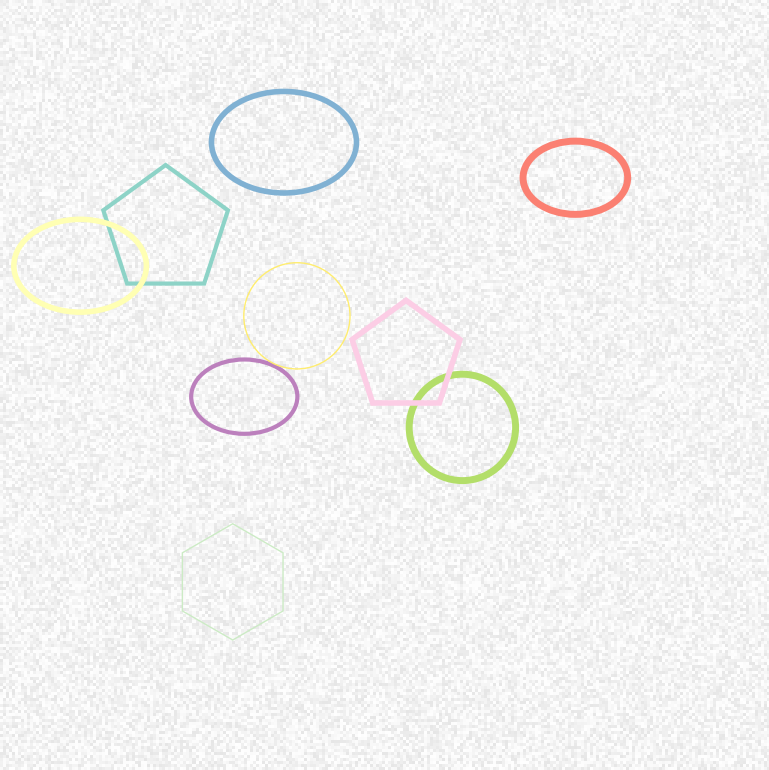[{"shape": "pentagon", "thickness": 1.5, "radius": 0.43, "center": [0.215, 0.701]}, {"shape": "oval", "thickness": 2, "radius": 0.43, "center": [0.104, 0.655]}, {"shape": "oval", "thickness": 2.5, "radius": 0.34, "center": [0.747, 0.769]}, {"shape": "oval", "thickness": 2, "radius": 0.47, "center": [0.369, 0.815]}, {"shape": "circle", "thickness": 2.5, "radius": 0.35, "center": [0.601, 0.445]}, {"shape": "pentagon", "thickness": 2, "radius": 0.37, "center": [0.527, 0.536]}, {"shape": "oval", "thickness": 1.5, "radius": 0.34, "center": [0.317, 0.485]}, {"shape": "hexagon", "thickness": 0.5, "radius": 0.38, "center": [0.302, 0.244]}, {"shape": "circle", "thickness": 0.5, "radius": 0.34, "center": [0.386, 0.59]}]